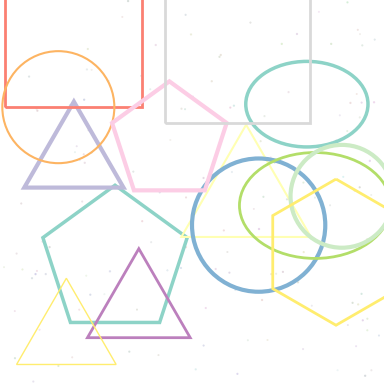[{"shape": "oval", "thickness": 2.5, "radius": 0.79, "center": [0.797, 0.729]}, {"shape": "pentagon", "thickness": 2.5, "radius": 0.99, "center": [0.299, 0.322]}, {"shape": "triangle", "thickness": 1.5, "radius": 0.97, "center": [0.639, 0.482]}, {"shape": "triangle", "thickness": 3, "radius": 0.74, "center": [0.192, 0.587]}, {"shape": "square", "thickness": 2, "radius": 0.89, "center": [0.191, 0.899]}, {"shape": "circle", "thickness": 3, "radius": 0.87, "center": [0.672, 0.415]}, {"shape": "circle", "thickness": 1.5, "radius": 0.73, "center": [0.152, 0.722]}, {"shape": "oval", "thickness": 2, "radius": 0.98, "center": [0.818, 0.466]}, {"shape": "pentagon", "thickness": 3, "radius": 0.78, "center": [0.44, 0.632]}, {"shape": "square", "thickness": 2, "radius": 0.94, "center": [0.616, 0.867]}, {"shape": "triangle", "thickness": 2, "radius": 0.77, "center": [0.361, 0.2]}, {"shape": "circle", "thickness": 3, "radius": 0.67, "center": [0.888, 0.49]}, {"shape": "hexagon", "thickness": 2, "radius": 0.95, "center": [0.873, 0.345]}, {"shape": "triangle", "thickness": 1, "radius": 0.75, "center": [0.172, 0.128]}]